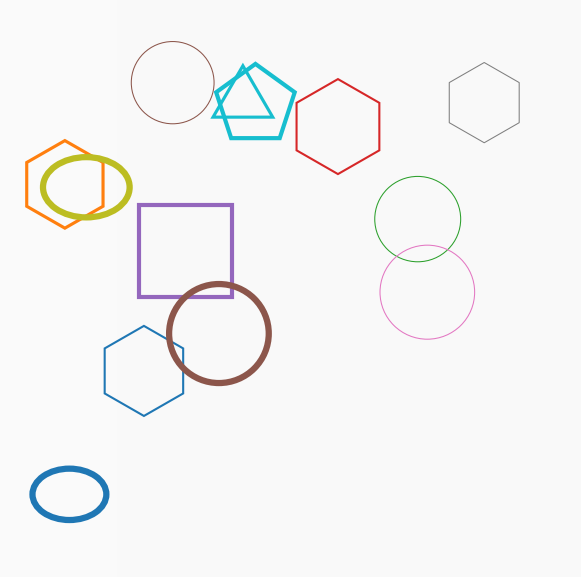[{"shape": "oval", "thickness": 3, "radius": 0.32, "center": [0.119, 0.143]}, {"shape": "hexagon", "thickness": 1, "radius": 0.39, "center": [0.248, 0.357]}, {"shape": "hexagon", "thickness": 1.5, "radius": 0.38, "center": [0.112, 0.68]}, {"shape": "circle", "thickness": 0.5, "radius": 0.37, "center": [0.719, 0.62]}, {"shape": "hexagon", "thickness": 1, "radius": 0.41, "center": [0.581, 0.78]}, {"shape": "square", "thickness": 2, "radius": 0.4, "center": [0.319, 0.565]}, {"shape": "circle", "thickness": 3, "radius": 0.43, "center": [0.377, 0.422]}, {"shape": "circle", "thickness": 0.5, "radius": 0.36, "center": [0.297, 0.856]}, {"shape": "circle", "thickness": 0.5, "radius": 0.41, "center": [0.735, 0.493]}, {"shape": "hexagon", "thickness": 0.5, "radius": 0.35, "center": [0.833, 0.821]}, {"shape": "oval", "thickness": 3, "radius": 0.37, "center": [0.149, 0.675]}, {"shape": "triangle", "thickness": 1.5, "radius": 0.3, "center": [0.418, 0.826]}, {"shape": "pentagon", "thickness": 2, "radius": 0.36, "center": [0.439, 0.817]}]